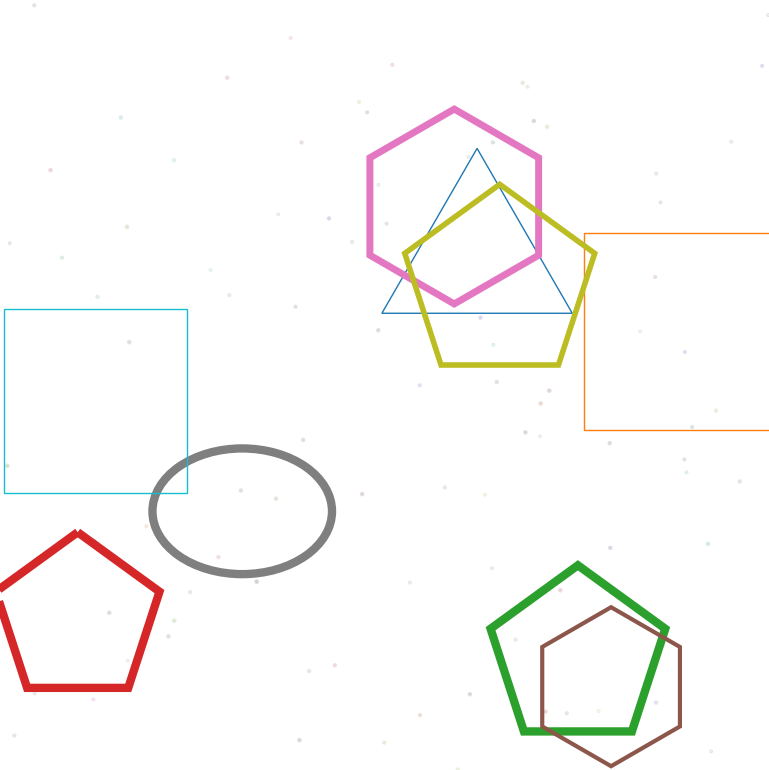[{"shape": "triangle", "thickness": 0.5, "radius": 0.71, "center": [0.62, 0.665]}, {"shape": "square", "thickness": 0.5, "radius": 0.64, "center": [0.886, 0.57]}, {"shape": "pentagon", "thickness": 3, "radius": 0.6, "center": [0.751, 0.147]}, {"shape": "pentagon", "thickness": 3, "radius": 0.56, "center": [0.101, 0.197]}, {"shape": "hexagon", "thickness": 1.5, "radius": 0.52, "center": [0.794, 0.108]}, {"shape": "hexagon", "thickness": 2.5, "radius": 0.63, "center": [0.59, 0.732]}, {"shape": "oval", "thickness": 3, "radius": 0.58, "center": [0.315, 0.336]}, {"shape": "pentagon", "thickness": 2, "radius": 0.65, "center": [0.649, 0.631]}, {"shape": "square", "thickness": 0.5, "radius": 0.6, "center": [0.124, 0.479]}]